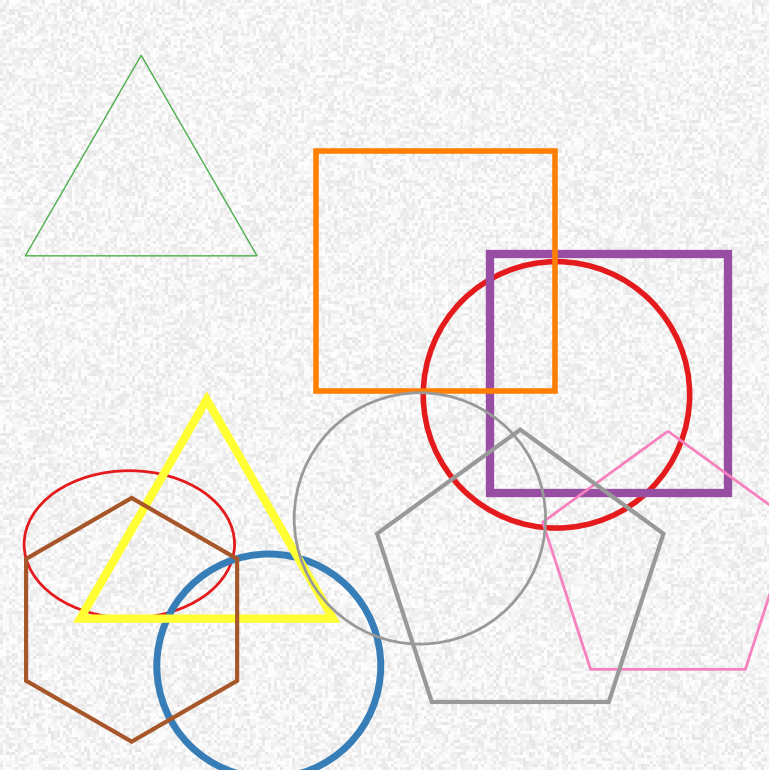[{"shape": "circle", "thickness": 2, "radius": 0.87, "center": [0.723, 0.487]}, {"shape": "oval", "thickness": 1, "radius": 0.68, "center": [0.168, 0.293]}, {"shape": "circle", "thickness": 2.5, "radius": 0.73, "center": [0.349, 0.135]}, {"shape": "triangle", "thickness": 0.5, "radius": 0.87, "center": [0.183, 0.755]}, {"shape": "square", "thickness": 3, "radius": 0.77, "center": [0.791, 0.515]}, {"shape": "square", "thickness": 2, "radius": 0.78, "center": [0.566, 0.648]}, {"shape": "triangle", "thickness": 3, "radius": 0.95, "center": [0.268, 0.291]}, {"shape": "hexagon", "thickness": 1.5, "radius": 0.79, "center": [0.171, 0.195]}, {"shape": "pentagon", "thickness": 1, "radius": 0.85, "center": [0.867, 0.269]}, {"shape": "circle", "thickness": 1, "radius": 0.82, "center": [0.545, 0.327]}, {"shape": "pentagon", "thickness": 1.5, "radius": 0.98, "center": [0.676, 0.247]}]